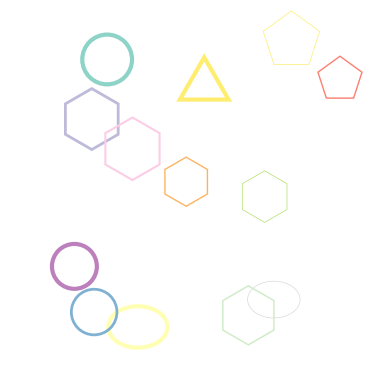[{"shape": "circle", "thickness": 3, "radius": 0.32, "center": [0.278, 0.846]}, {"shape": "oval", "thickness": 3, "radius": 0.38, "center": [0.358, 0.151]}, {"shape": "hexagon", "thickness": 2, "radius": 0.4, "center": [0.238, 0.691]}, {"shape": "pentagon", "thickness": 1, "radius": 0.3, "center": [0.883, 0.794]}, {"shape": "circle", "thickness": 2, "radius": 0.3, "center": [0.245, 0.189]}, {"shape": "hexagon", "thickness": 1, "radius": 0.32, "center": [0.484, 0.528]}, {"shape": "hexagon", "thickness": 0.5, "radius": 0.33, "center": [0.687, 0.489]}, {"shape": "hexagon", "thickness": 1.5, "radius": 0.41, "center": [0.344, 0.614]}, {"shape": "oval", "thickness": 0.5, "radius": 0.34, "center": [0.711, 0.222]}, {"shape": "circle", "thickness": 3, "radius": 0.29, "center": [0.193, 0.308]}, {"shape": "hexagon", "thickness": 1, "radius": 0.38, "center": [0.645, 0.181]}, {"shape": "triangle", "thickness": 3, "radius": 0.37, "center": [0.53, 0.778]}, {"shape": "pentagon", "thickness": 0.5, "radius": 0.39, "center": [0.757, 0.895]}]